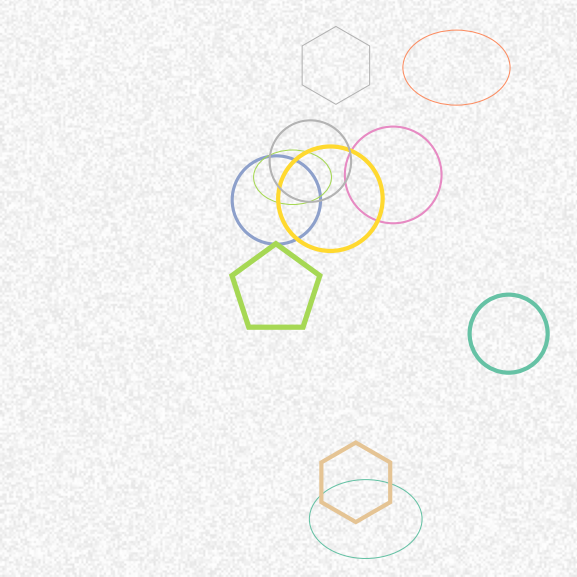[{"shape": "circle", "thickness": 2, "radius": 0.34, "center": [0.881, 0.421]}, {"shape": "oval", "thickness": 0.5, "radius": 0.49, "center": [0.633, 0.1]}, {"shape": "oval", "thickness": 0.5, "radius": 0.46, "center": [0.79, 0.882]}, {"shape": "circle", "thickness": 1.5, "radius": 0.38, "center": [0.479, 0.653]}, {"shape": "circle", "thickness": 1, "radius": 0.42, "center": [0.681, 0.696]}, {"shape": "pentagon", "thickness": 2.5, "radius": 0.4, "center": [0.478, 0.497]}, {"shape": "oval", "thickness": 0.5, "radius": 0.34, "center": [0.507, 0.692]}, {"shape": "circle", "thickness": 2, "radius": 0.45, "center": [0.572, 0.655]}, {"shape": "hexagon", "thickness": 2, "radius": 0.34, "center": [0.616, 0.164]}, {"shape": "circle", "thickness": 1, "radius": 0.35, "center": [0.537, 0.72]}, {"shape": "hexagon", "thickness": 0.5, "radius": 0.34, "center": [0.582, 0.886]}]